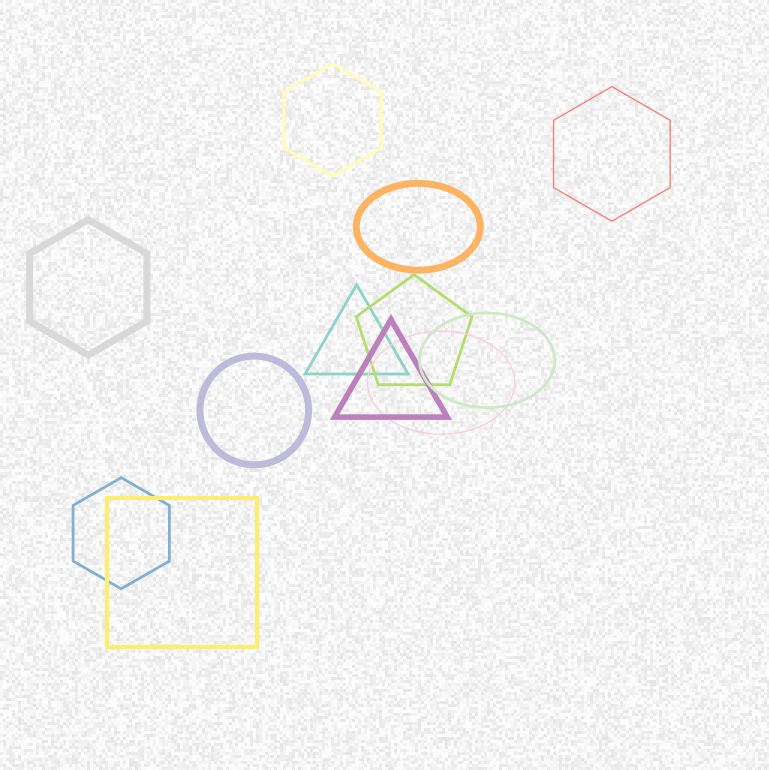[{"shape": "triangle", "thickness": 1, "radius": 0.39, "center": [0.463, 0.553]}, {"shape": "hexagon", "thickness": 1, "radius": 0.36, "center": [0.432, 0.844]}, {"shape": "circle", "thickness": 2.5, "radius": 0.35, "center": [0.33, 0.467]}, {"shape": "hexagon", "thickness": 0.5, "radius": 0.44, "center": [0.795, 0.8]}, {"shape": "hexagon", "thickness": 1, "radius": 0.36, "center": [0.157, 0.307]}, {"shape": "oval", "thickness": 2.5, "radius": 0.4, "center": [0.543, 0.705]}, {"shape": "pentagon", "thickness": 1, "radius": 0.4, "center": [0.538, 0.564]}, {"shape": "oval", "thickness": 0.5, "radius": 0.48, "center": [0.573, 0.503]}, {"shape": "hexagon", "thickness": 2.5, "radius": 0.44, "center": [0.115, 0.627]}, {"shape": "triangle", "thickness": 2, "radius": 0.42, "center": [0.508, 0.501]}, {"shape": "oval", "thickness": 1, "radius": 0.44, "center": [0.633, 0.532]}, {"shape": "square", "thickness": 1.5, "radius": 0.49, "center": [0.237, 0.256]}]